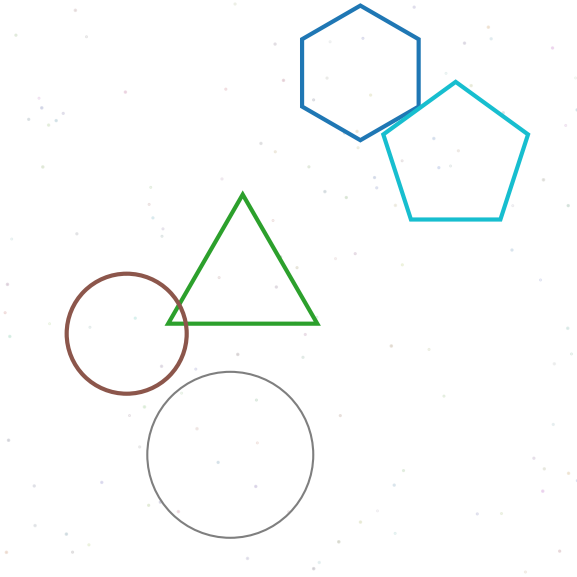[{"shape": "hexagon", "thickness": 2, "radius": 0.58, "center": [0.624, 0.873]}, {"shape": "triangle", "thickness": 2, "radius": 0.75, "center": [0.42, 0.513]}, {"shape": "circle", "thickness": 2, "radius": 0.52, "center": [0.219, 0.421]}, {"shape": "circle", "thickness": 1, "radius": 0.72, "center": [0.399, 0.212]}, {"shape": "pentagon", "thickness": 2, "radius": 0.66, "center": [0.789, 0.726]}]